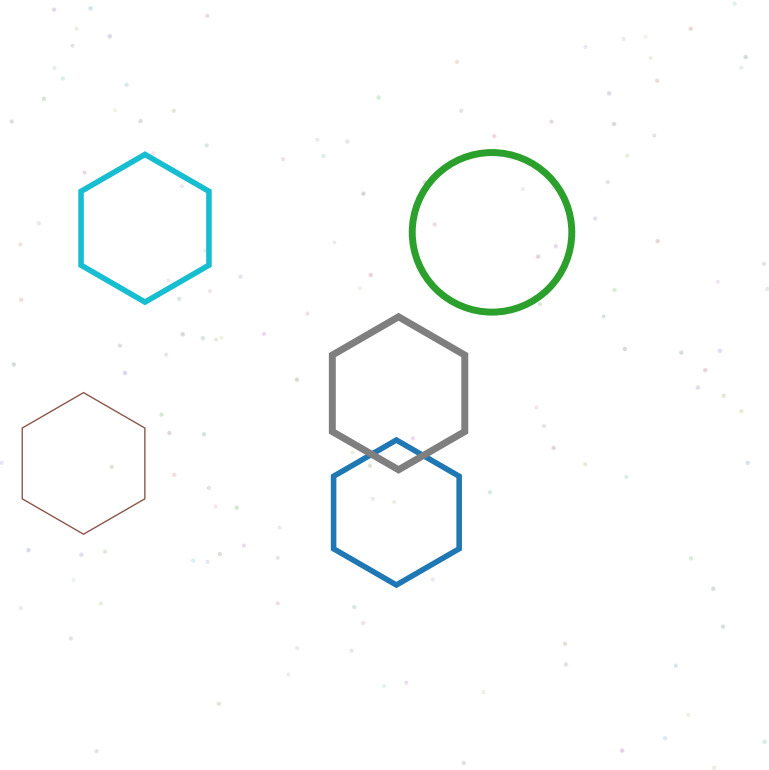[{"shape": "hexagon", "thickness": 2, "radius": 0.47, "center": [0.515, 0.334]}, {"shape": "circle", "thickness": 2.5, "radius": 0.52, "center": [0.639, 0.698]}, {"shape": "hexagon", "thickness": 0.5, "radius": 0.46, "center": [0.109, 0.398]}, {"shape": "hexagon", "thickness": 2.5, "radius": 0.5, "center": [0.518, 0.489]}, {"shape": "hexagon", "thickness": 2, "radius": 0.48, "center": [0.188, 0.704]}]